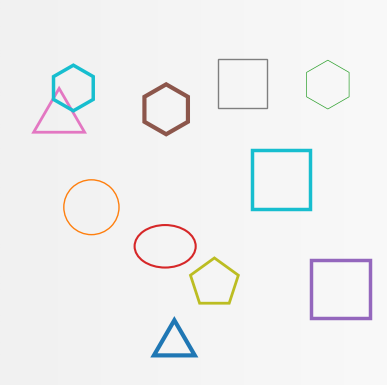[{"shape": "triangle", "thickness": 3, "radius": 0.3, "center": [0.45, 0.107]}, {"shape": "circle", "thickness": 1, "radius": 0.36, "center": [0.236, 0.462]}, {"shape": "hexagon", "thickness": 0.5, "radius": 0.32, "center": [0.846, 0.78]}, {"shape": "oval", "thickness": 1.5, "radius": 0.39, "center": [0.426, 0.36]}, {"shape": "square", "thickness": 2.5, "radius": 0.38, "center": [0.878, 0.25]}, {"shape": "hexagon", "thickness": 3, "radius": 0.32, "center": [0.429, 0.716]}, {"shape": "triangle", "thickness": 2, "radius": 0.38, "center": [0.153, 0.694]}, {"shape": "square", "thickness": 1, "radius": 0.32, "center": [0.626, 0.783]}, {"shape": "pentagon", "thickness": 2, "radius": 0.32, "center": [0.553, 0.265]}, {"shape": "square", "thickness": 2.5, "radius": 0.38, "center": [0.725, 0.534]}, {"shape": "hexagon", "thickness": 2.5, "radius": 0.3, "center": [0.189, 0.771]}]